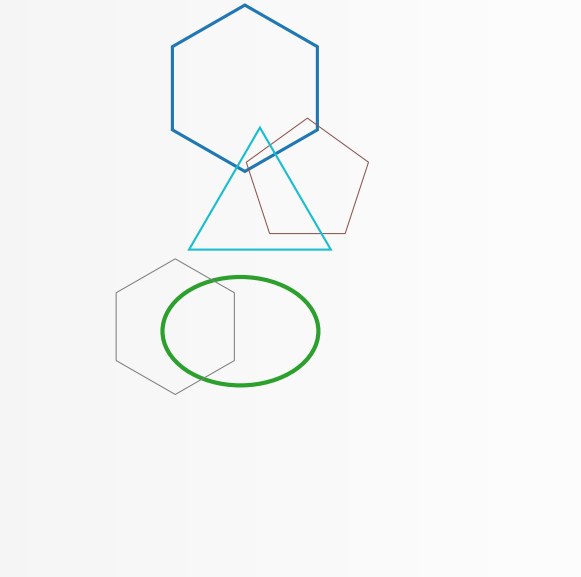[{"shape": "hexagon", "thickness": 1.5, "radius": 0.72, "center": [0.421, 0.846]}, {"shape": "oval", "thickness": 2, "radius": 0.67, "center": [0.414, 0.426]}, {"shape": "pentagon", "thickness": 0.5, "radius": 0.55, "center": [0.529, 0.684]}, {"shape": "hexagon", "thickness": 0.5, "radius": 0.59, "center": [0.302, 0.434]}, {"shape": "triangle", "thickness": 1, "radius": 0.7, "center": [0.447, 0.637]}]